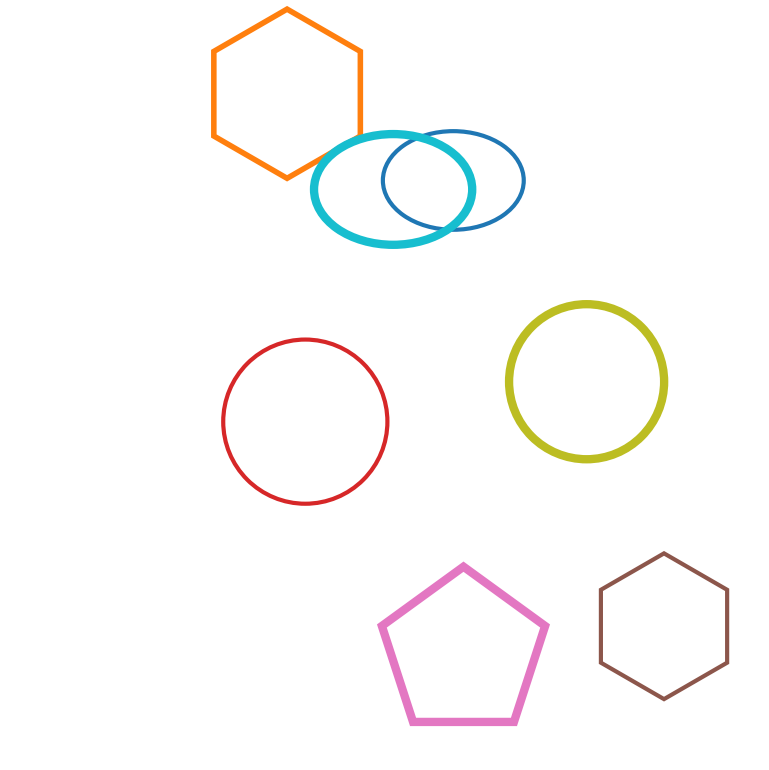[{"shape": "oval", "thickness": 1.5, "radius": 0.46, "center": [0.589, 0.766]}, {"shape": "hexagon", "thickness": 2, "radius": 0.55, "center": [0.373, 0.878]}, {"shape": "circle", "thickness": 1.5, "radius": 0.53, "center": [0.397, 0.452]}, {"shape": "hexagon", "thickness": 1.5, "radius": 0.47, "center": [0.862, 0.187]}, {"shape": "pentagon", "thickness": 3, "radius": 0.56, "center": [0.602, 0.153]}, {"shape": "circle", "thickness": 3, "radius": 0.5, "center": [0.762, 0.504]}, {"shape": "oval", "thickness": 3, "radius": 0.51, "center": [0.511, 0.754]}]